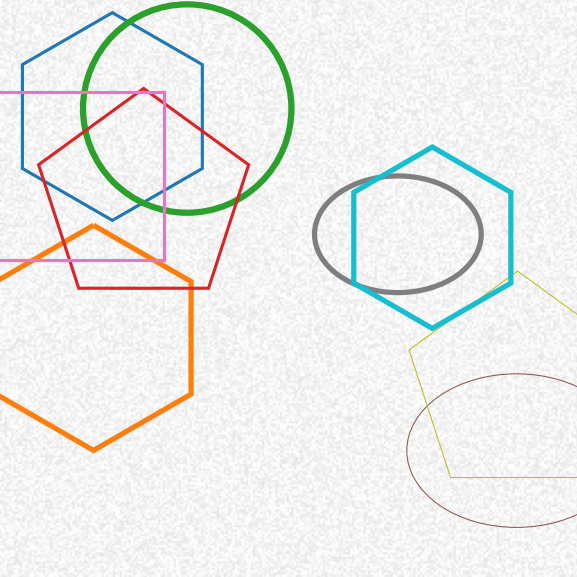[{"shape": "hexagon", "thickness": 1.5, "radius": 0.9, "center": [0.195, 0.797]}, {"shape": "hexagon", "thickness": 2.5, "radius": 0.97, "center": [0.162, 0.414]}, {"shape": "circle", "thickness": 3, "radius": 0.9, "center": [0.324, 0.811]}, {"shape": "pentagon", "thickness": 1.5, "radius": 0.96, "center": [0.249, 0.655]}, {"shape": "oval", "thickness": 0.5, "radius": 0.95, "center": [0.894, 0.219]}, {"shape": "square", "thickness": 1.5, "radius": 0.73, "center": [0.138, 0.694]}, {"shape": "oval", "thickness": 2.5, "radius": 0.72, "center": [0.689, 0.593]}, {"shape": "pentagon", "thickness": 0.5, "radius": 0.99, "center": [0.896, 0.332]}, {"shape": "hexagon", "thickness": 2.5, "radius": 0.79, "center": [0.749, 0.587]}]